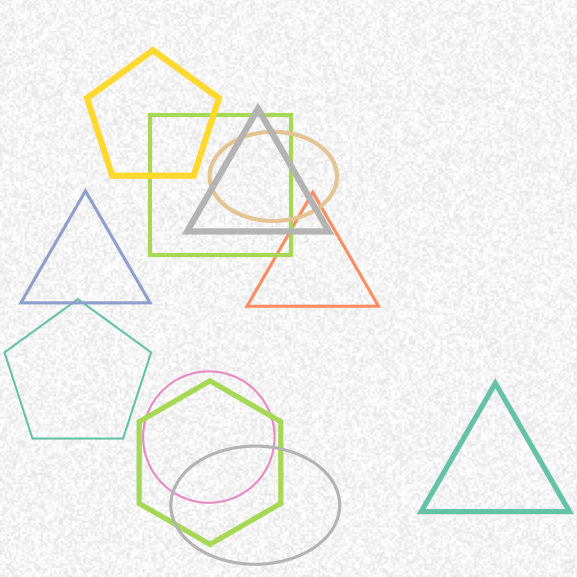[{"shape": "pentagon", "thickness": 1, "radius": 0.67, "center": [0.135, 0.348]}, {"shape": "triangle", "thickness": 2.5, "radius": 0.74, "center": [0.858, 0.187]}, {"shape": "triangle", "thickness": 1.5, "radius": 0.66, "center": [0.542, 0.535]}, {"shape": "triangle", "thickness": 1.5, "radius": 0.65, "center": [0.148, 0.539]}, {"shape": "circle", "thickness": 1, "radius": 0.57, "center": [0.362, 0.242]}, {"shape": "square", "thickness": 2, "radius": 0.61, "center": [0.382, 0.679]}, {"shape": "hexagon", "thickness": 2.5, "radius": 0.71, "center": [0.364, 0.198]}, {"shape": "pentagon", "thickness": 3, "radius": 0.6, "center": [0.265, 0.792]}, {"shape": "oval", "thickness": 2, "radius": 0.55, "center": [0.473, 0.694]}, {"shape": "triangle", "thickness": 3, "radius": 0.71, "center": [0.447, 0.669]}, {"shape": "oval", "thickness": 1.5, "radius": 0.73, "center": [0.442, 0.124]}]